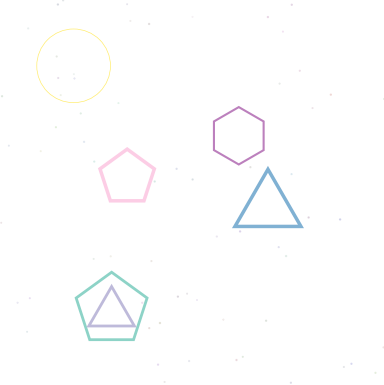[{"shape": "pentagon", "thickness": 2, "radius": 0.48, "center": [0.29, 0.196]}, {"shape": "triangle", "thickness": 2, "radius": 0.34, "center": [0.29, 0.187]}, {"shape": "triangle", "thickness": 2.5, "radius": 0.49, "center": [0.696, 0.461]}, {"shape": "pentagon", "thickness": 2.5, "radius": 0.37, "center": [0.33, 0.538]}, {"shape": "hexagon", "thickness": 1.5, "radius": 0.37, "center": [0.62, 0.647]}, {"shape": "circle", "thickness": 0.5, "radius": 0.48, "center": [0.191, 0.829]}]